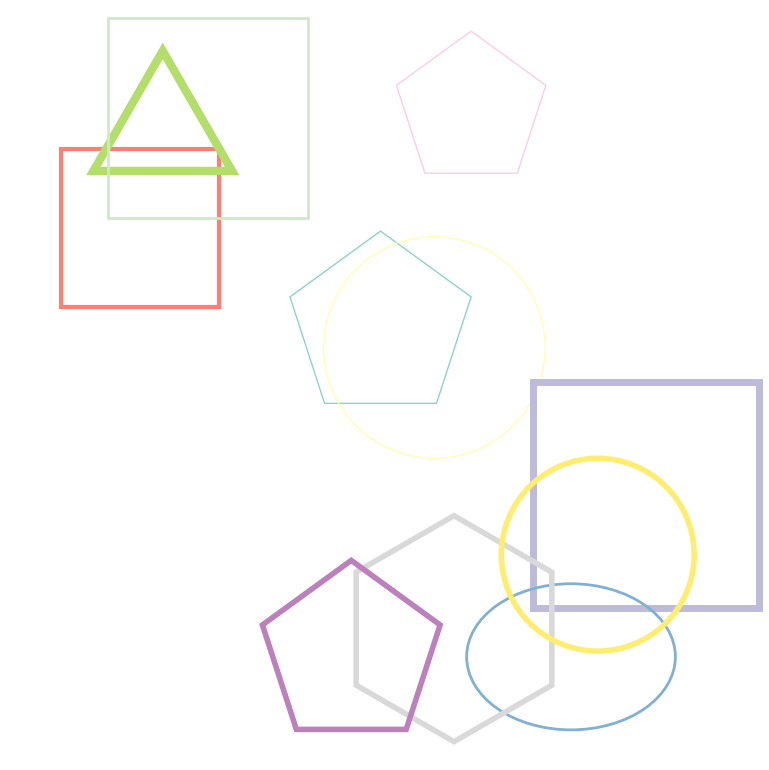[{"shape": "pentagon", "thickness": 0.5, "radius": 0.62, "center": [0.494, 0.576]}, {"shape": "circle", "thickness": 0.5, "radius": 0.72, "center": [0.564, 0.549]}, {"shape": "square", "thickness": 2.5, "radius": 0.73, "center": [0.839, 0.357]}, {"shape": "square", "thickness": 1.5, "radius": 0.51, "center": [0.182, 0.704]}, {"shape": "oval", "thickness": 1, "radius": 0.68, "center": [0.742, 0.147]}, {"shape": "triangle", "thickness": 3, "radius": 0.52, "center": [0.211, 0.83]}, {"shape": "pentagon", "thickness": 0.5, "radius": 0.51, "center": [0.612, 0.858]}, {"shape": "hexagon", "thickness": 2, "radius": 0.73, "center": [0.59, 0.184]}, {"shape": "pentagon", "thickness": 2, "radius": 0.61, "center": [0.456, 0.151]}, {"shape": "square", "thickness": 1, "radius": 0.65, "center": [0.27, 0.847]}, {"shape": "circle", "thickness": 2, "radius": 0.63, "center": [0.776, 0.28]}]